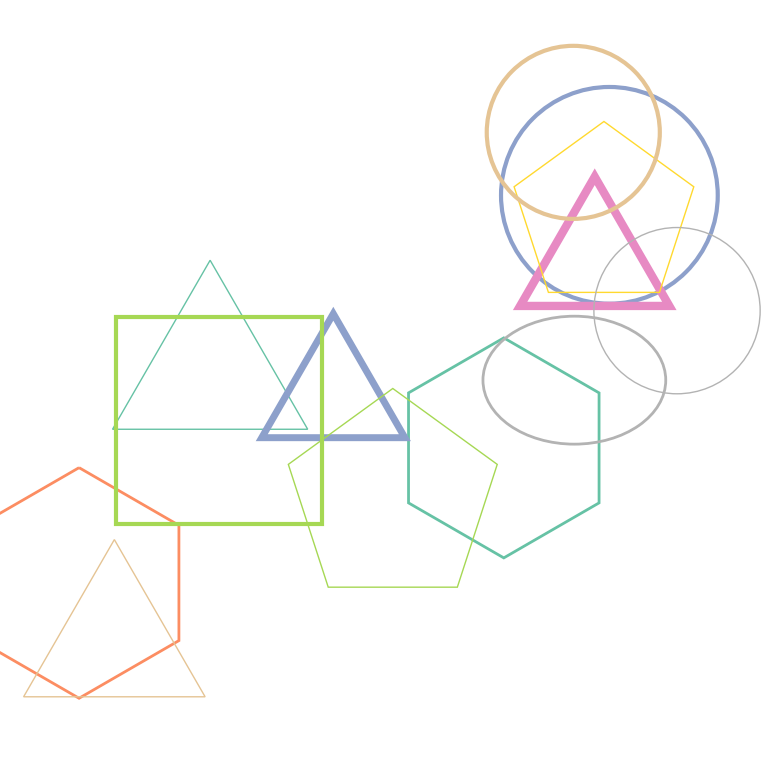[{"shape": "hexagon", "thickness": 1, "radius": 0.71, "center": [0.654, 0.418]}, {"shape": "triangle", "thickness": 0.5, "radius": 0.73, "center": [0.273, 0.516]}, {"shape": "hexagon", "thickness": 1, "radius": 0.75, "center": [0.103, 0.243]}, {"shape": "circle", "thickness": 1.5, "radius": 0.7, "center": [0.791, 0.746]}, {"shape": "triangle", "thickness": 2.5, "radius": 0.54, "center": [0.433, 0.485]}, {"shape": "triangle", "thickness": 3, "radius": 0.56, "center": [0.772, 0.659]}, {"shape": "pentagon", "thickness": 0.5, "radius": 0.71, "center": [0.51, 0.353]}, {"shape": "square", "thickness": 1.5, "radius": 0.67, "center": [0.284, 0.454]}, {"shape": "pentagon", "thickness": 0.5, "radius": 0.61, "center": [0.784, 0.72]}, {"shape": "triangle", "thickness": 0.5, "radius": 0.68, "center": [0.149, 0.163]}, {"shape": "circle", "thickness": 1.5, "radius": 0.56, "center": [0.745, 0.828]}, {"shape": "oval", "thickness": 1, "radius": 0.59, "center": [0.746, 0.506]}, {"shape": "circle", "thickness": 0.5, "radius": 0.54, "center": [0.879, 0.597]}]